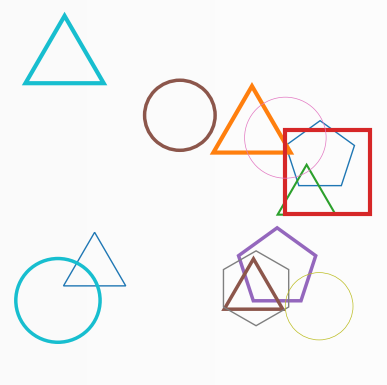[{"shape": "pentagon", "thickness": 1, "radius": 0.47, "center": [0.826, 0.593]}, {"shape": "triangle", "thickness": 1, "radius": 0.46, "center": [0.244, 0.304]}, {"shape": "triangle", "thickness": 3, "radius": 0.58, "center": [0.65, 0.661]}, {"shape": "triangle", "thickness": 1.5, "radius": 0.43, "center": [0.791, 0.486]}, {"shape": "square", "thickness": 3, "radius": 0.55, "center": [0.846, 0.554]}, {"shape": "pentagon", "thickness": 2.5, "radius": 0.52, "center": [0.715, 0.303]}, {"shape": "circle", "thickness": 2.5, "radius": 0.46, "center": [0.464, 0.701]}, {"shape": "triangle", "thickness": 2.5, "radius": 0.44, "center": [0.654, 0.24]}, {"shape": "circle", "thickness": 0.5, "radius": 0.53, "center": [0.736, 0.642]}, {"shape": "hexagon", "thickness": 1, "radius": 0.49, "center": [0.661, 0.251]}, {"shape": "circle", "thickness": 0.5, "radius": 0.44, "center": [0.824, 0.205]}, {"shape": "circle", "thickness": 2.5, "radius": 0.54, "center": [0.15, 0.22]}, {"shape": "triangle", "thickness": 3, "radius": 0.58, "center": [0.167, 0.842]}]